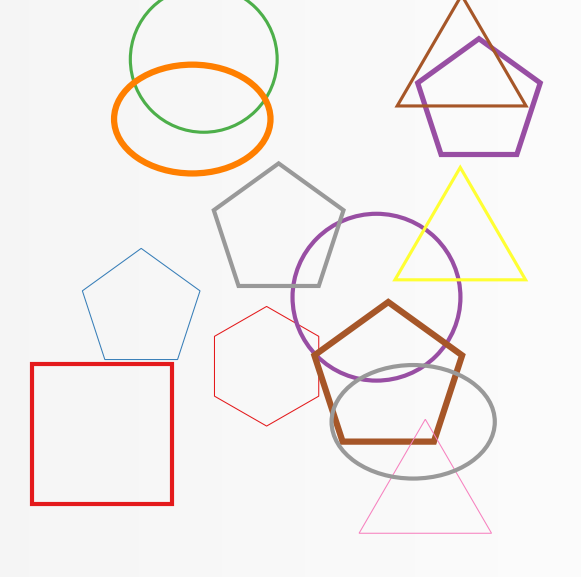[{"shape": "square", "thickness": 2, "radius": 0.6, "center": [0.175, 0.248]}, {"shape": "hexagon", "thickness": 0.5, "radius": 0.52, "center": [0.459, 0.365]}, {"shape": "pentagon", "thickness": 0.5, "radius": 0.53, "center": [0.243, 0.463]}, {"shape": "circle", "thickness": 1.5, "radius": 0.63, "center": [0.351, 0.896]}, {"shape": "pentagon", "thickness": 2.5, "radius": 0.55, "center": [0.824, 0.821]}, {"shape": "circle", "thickness": 2, "radius": 0.72, "center": [0.648, 0.485]}, {"shape": "oval", "thickness": 3, "radius": 0.67, "center": [0.331, 0.793]}, {"shape": "triangle", "thickness": 1.5, "radius": 0.65, "center": [0.792, 0.579]}, {"shape": "pentagon", "thickness": 3, "radius": 0.67, "center": [0.668, 0.343]}, {"shape": "triangle", "thickness": 1.5, "radius": 0.64, "center": [0.794, 0.88]}, {"shape": "triangle", "thickness": 0.5, "radius": 0.66, "center": [0.732, 0.142]}, {"shape": "oval", "thickness": 2, "radius": 0.7, "center": [0.711, 0.269]}, {"shape": "pentagon", "thickness": 2, "radius": 0.59, "center": [0.479, 0.599]}]